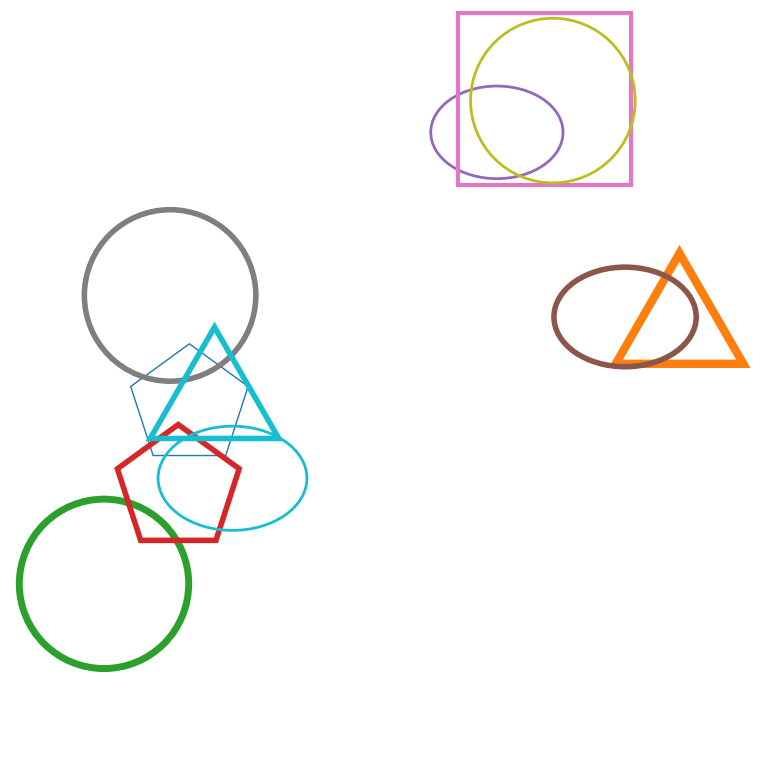[{"shape": "pentagon", "thickness": 0.5, "radius": 0.4, "center": [0.246, 0.473]}, {"shape": "triangle", "thickness": 3, "radius": 0.48, "center": [0.882, 0.575]}, {"shape": "circle", "thickness": 2.5, "radius": 0.55, "center": [0.135, 0.242]}, {"shape": "pentagon", "thickness": 2, "radius": 0.42, "center": [0.232, 0.365]}, {"shape": "oval", "thickness": 1, "radius": 0.43, "center": [0.645, 0.828]}, {"shape": "oval", "thickness": 2, "radius": 0.46, "center": [0.812, 0.588]}, {"shape": "square", "thickness": 1.5, "radius": 0.56, "center": [0.707, 0.871]}, {"shape": "circle", "thickness": 2, "radius": 0.56, "center": [0.221, 0.616]}, {"shape": "circle", "thickness": 1, "radius": 0.53, "center": [0.718, 0.869]}, {"shape": "triangle", "thickness": 2, "radius": 0.48, "center": [0.279, 0.479]}, {"shape": "oval", "thickness": 1, "radius": 0.48, "center": [0.302, 0.379]}]